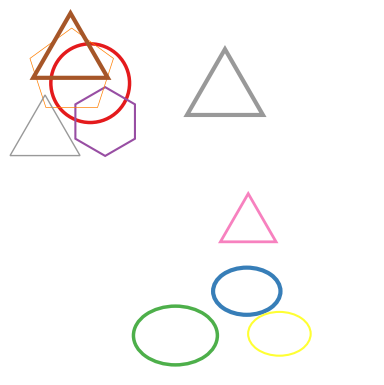[{"shape": "circle", "thickness": 2.5, "radius": 0.51, "center": [0.234, 0.784]}, {"shape": "oval", "thickness": 3, "radius": 0.44, "center": [0.641, 0.244]}, {"shape": "oval", "thickness": 2.5, "radius": 0.55, "center": [0.456, 0.129]}, {"shape": "hexagon", "thickness": 1.5, "radius": 0.45, "center": [0.273, 0.684]}, {"shape": "pentagon", "thickness": 0.5, "radius": 0.57, "center": [0.186, 0.813]}, {"shape": "oval", "thickness": 1.5, "radius": 0.41, "center": [0.726, 0.133]}, {"shape": "triangle", "thickness": 3, "radius": 0.56, "center": [0.183, 0.854]}, {"shape": "triangle", "thickness": 2, "radius": 0.42, "center": [0.645, 0.414]}, {"shape": "triangle", "thickness": 1, "radius": 0.52, "center": [0.117, 0.648]}, {"shape": "triangle", "thickness": 3, "radius": 0.57, "center": [0.584, 0.758]}]